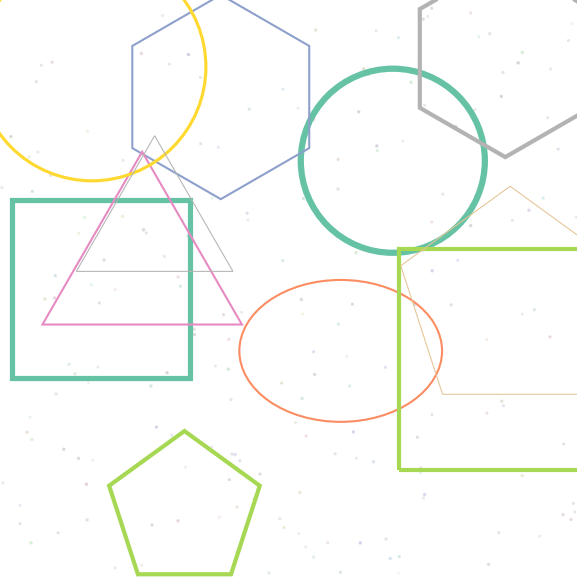[{"shape": "circle", "thickness": 3, "radius": 0.8, "center": [0.68, 0.721]}, {"shape": "square", "thickness": 2.5, "radius": 0.77, "center": [0.175, 0.499]}, {"shape": "oval", "thickness": 1, "radius": 0.88, "center": [0.59, 0.392]}, {"shape": "hexagon", "thickness": 1, "radius": 0.88, "center": [0.382, 0.831]}, {"shape": "triangle", "thickness": 1, "radius": 1.0, "center": [0.246, 0.537]}, {"shape": "square", "thickness": 2, "radius": 0.96, "center": [0.882, 0.376]}, {"shape": "pentagon", "thickness": 2, "radius": 0.69, "center": [0.319, 0.116]}, {"shape": "circle", "thickness": 1.5, "radius": 0.99, "center": [0.159, 0.883]}, {"shape": "pentagon", "thickness": 0.5, "radius": 1.0, "center": [0.883, 0.477]}, {"shape": "triangle", "thickness": 0.5, "radius": 0.78, "center": [0.268, 0.608]}, {"shape": "hexagon", "thickness": 2, "radius": 0.85, "center": [0.875, 0.898]}]